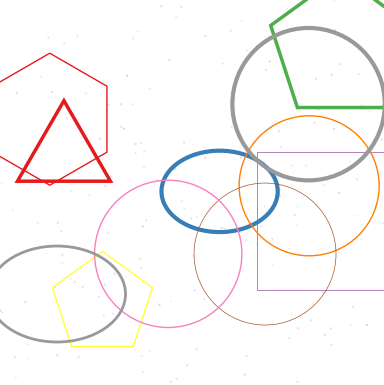[{"shape": "triangle", "thickness": 2.5, "radius": 0.7, "center": [0.166, 0.599]}, {"shape": "hexagon", "thickness": 1, "radius": 0.86, "center": [0.129, 0.69]}, {"shape": "oval", "thickness": 3, "radius": 0.75, "center": [0.57, 0.503]}, {"shape": "pentagon", "thickness": 2.5, "radius": 0.95, "center": [0.884, 0.875]}, {"shape": "square", "thickness": 0.5, "radius": 0.9, "center": [0.846, 0.425]}, {"shape": "circle", "thickness": 1, "radius": 0.91, "center": [0.803, 0.517]}, {"shape": "pentagon", "thickness": 1, "radius": 0.68, "center": [0.266, 0.21]}, {"shape": "circle", "thickness": 0.5, "radius": 0.92, "center": [0.688, 0.34]}, {"shape": "circle", "thickness": 1, "radius": 0.96, "center": [0.437, 0.341]}, {"shape": "circle", "thickness": 3, "radius": 0.99, "center": [0.801, 0.729]}, {"shape": "oval", "thickness": 2, "radius": 0.89, "center": [0.148, 0.236]}]